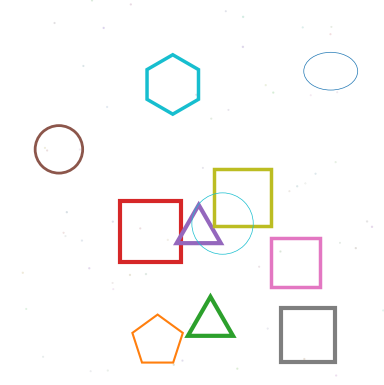[{"shape": "oval", "thickness": 0.5, "radius": 0.35, "center": [0.859, 0.815]}, {"shape": "pentagon", "thickness": 1.5, "radius": 0.34, "center": [0.409, 0.114]}, {"shape": "triangle", "thickness": 3, "radius": 0.34, "center": [0.547, 0.162]}, {"shape": "square", "thickness": 3, "radius": 0.39, "center": [0.391, 0.399]}, {"shape": "triangle", "thickness": 3, "radius": 0.33, "center": [0.516, 0.402]}, {"shape": "circle", "thickness": 2, "radius": 0.31, "center": [0.153, 0.612]}, {"shape": "square", "thickness": 2.5, "radius": 0.32, "center": [0.769, 0.319]}, {"shape": "square", "thickness": 3, "radius": 0.35, "center": [0.799, 0.129]}, {"shape": "square", "thickness": 2.5, "radius": 0.37, "center": [0.63, 0.486]}, {"shape": "hexagon", "thickness": 2.5, "radius": 0.39, "center": [0.449, 0.781]}, {"shape": "circle", "thickness": 0.5, "radius": 0.4, "center": [0.578, 0.419]}]